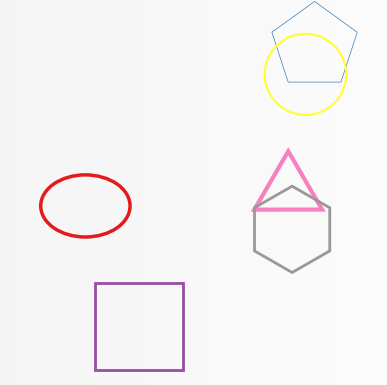[{"shape": "oval", "thickness": 2.5, "radius": 0.58, "center": [0.22, 0.465]}, {"shape": "pentagon", "thickness": 0.5, "radius": 0.58, "center": [0.812, 0.88]}, {"shape": "square", "thickness": 2, "radius": 0.57, "center": [0.359, 0.152]}, {"shape": "circle", "thickness": 1.5, "radius": 0.53, "center": [0.788, 0.807]}, {"shape": "triangle", "thickness": 3, "radius": 0.51, "center": [0.744, 0.506]}, {"shape": "hexagon", "thickness": 2, "radius": 0.56, "center": [0.754, 0.404]}]